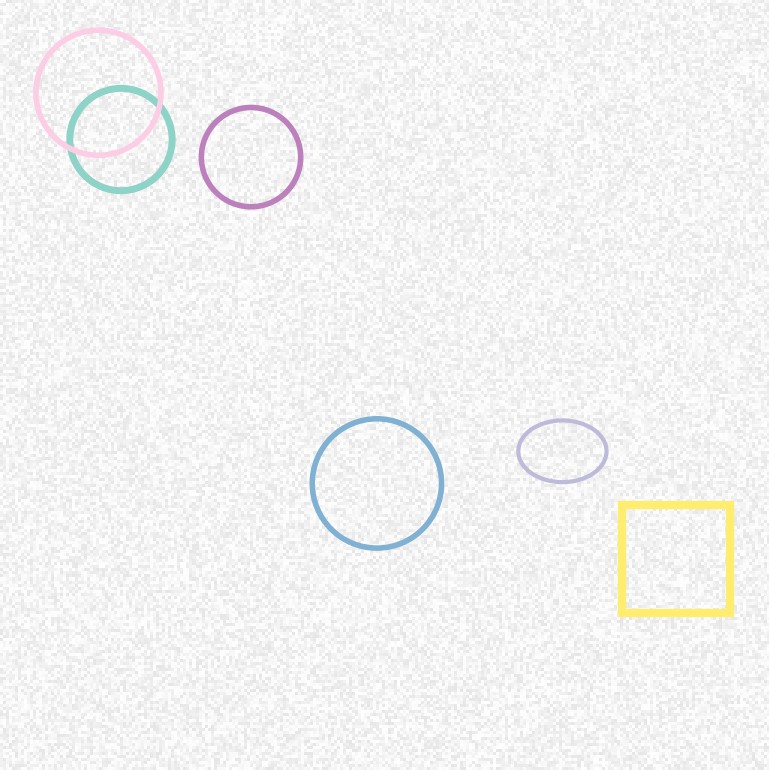[{"shape": "circle", "thickness": 2.5, "radius": 0.33, "center": [0.157, 0.819]}, {"shape": "oval", "thickness": 1.5, "radius": 0.29, "center": [0.73, 0.414]}, {"shape": "circle", "thickness": 2, "radius": 0.42, "center": [0.489, 0.372]}, {"shape": "circle", "thickness": 2, "radius": 0.41, "center": [0.128, 0.88]}, {"shape": "circle", "thickness": 2, "radius": 0.32, "center": [0.326, 0.796]}, {"shape": "square", "thickness": 3, "radius": 0.35, "center": [0.878, 0.274]}]